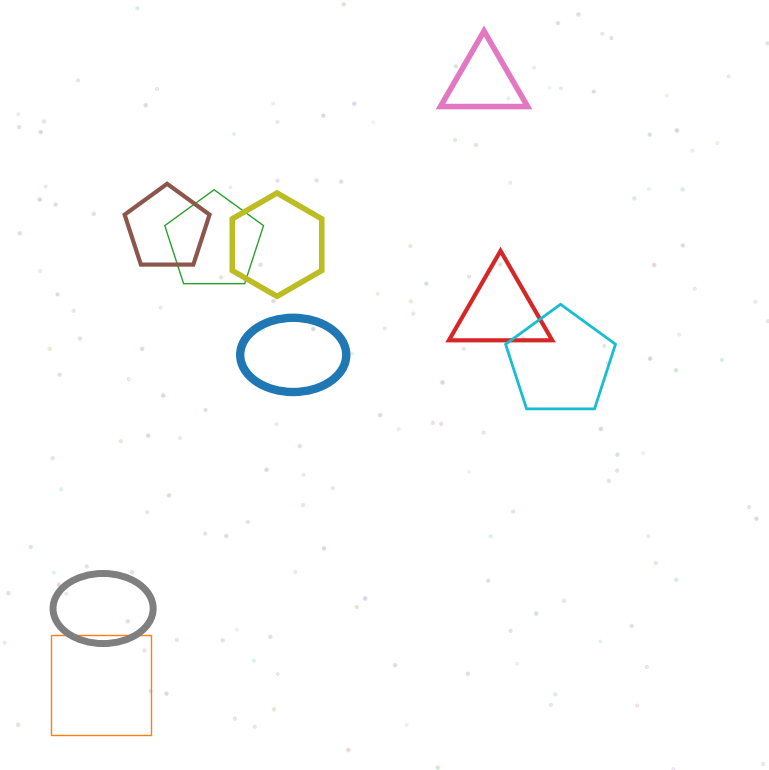[{"shape": "oval", "thickness": 3, "radius": 0.34, "center": [0.381, 0.539]}, {"shape": "square", "thickness": 0.5, "radius": 0.32, "center": [0.131, 0.11]}, {"shape": "pentagon", "thickness": 0.5, "radius": 0.34, "center": [0.278, 0.686]}, {"shape": "triangle", "thickness": 1.5, "radius": 0.39, "center": [0.65, 0.597]}, {"shape": "pentagon", "thickness": 1.5, "radius": 0.29, "center": [0.217, 0.703]}, {"shape": "triangle", "thickness": 2, "radius": 0.33, "center": [0.629, 0.894]}, {"shape": "oval", "thickness": 2.5, "radius": 0.33, "center": [0.134, 0.21]}, {"shape": "hexagon", "thickness": 2, "radius": 0.34, "center": [0.36, 0.682]}, {"shape": "pentagon", "thickness": 1, "radius": 0.38, "center": [0.728, 0.53]}]